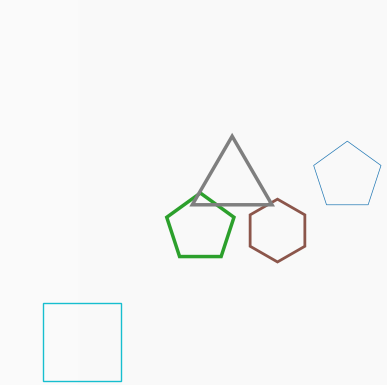[{"shape": "pentagon", "thickness": 0.5, "radius": 0.46, "center": [0.896, 0.542]}, {"shape": "pentagon", "thickness": 2.5, "radius": 0.46, "center": [0.517, 0.407]}, {"shape": "hexagon", "thickness": 2, "radius": 0.41, "center": [0.716, 0.401]}, {"shape": "triangle", "thickness": 2.5, "radius": 0.59, "center": [0.599, 0.527]}, {"shape": "square", "thickness": 1, "radius": 0.51, "center": [0.211, 0.112]}]